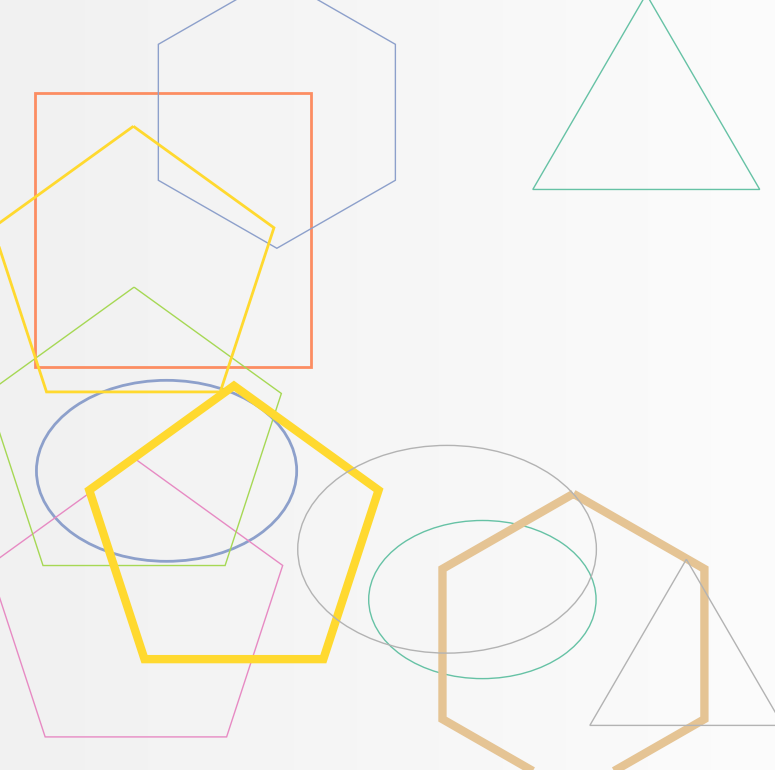[{"shape": "oval", "thickness": 0.5, "radius": 0.73, "center": [0.622, 0.221]}, {"shape": "triangle", "thickness": 0.5, "radius": 0.85, "center": [0.834, 0.838]}, {"shape": "square", "thickness": 1, "radius": 0.89, "center": [0.224, 0.701]}, {"shape": "oval", "thickness": 1, "radius": 0.84, "center": [0.215, 0.389]}, {"shape": "hexagon", "thickness": 0.5, "radius": 0.88, "center": [0.357, 0.854]}, {"shape": "pentagon", "thickness": 0.5, "radius": 1.0, "center": [0.175, 0.204]}, {"shape": "pentagon", "thickness": 0.5, "radius": 1.0, "center": [0.173, 0.427]}, {"shape": "pentagon", "thickness": 3, "radius": 0.98, "center": [0.302, 0.303]}, {"shape": "pentagon", "thickness": 1, "radius": 0.95, "center": [0.172, 0.645]}, {"shape": "hexagon", "thickness": 3, "radius": 0.98, "center": [0.74, 0.164]}, {"shape": "triangle", "thickness": 0.5, "radius": 0.72, "center": [0.886, 0.13]}, {"shape": "oval", "thickness": 0.5, "radius": 0.96, "center": [0.577, 0.287]}]